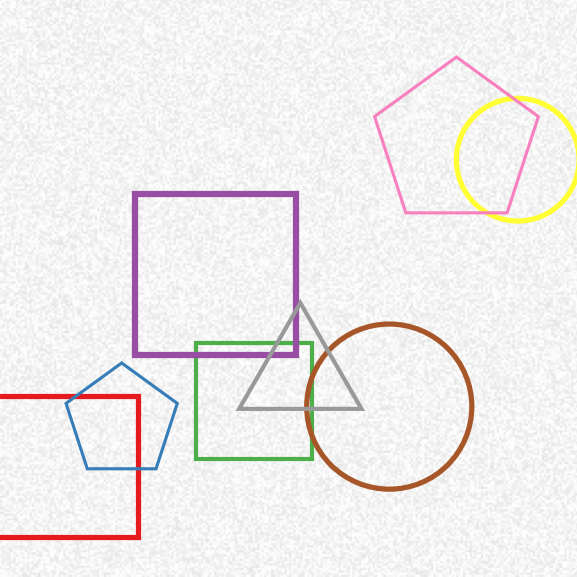[{"shape": "square", "thickness": 2.5, "radius": 0.61, "center": [0.116, 0.191]}, {"shape": "pentagon", "thickness": 1.5, "radius": 0.51, "center": [0.211, 0.269]}, {"shape": "square", "thickness": 2, "radius": 0.5, "center": [0.44, 0.305]}, {"shape": "square", "thickness": 3, "radius": 0.7, "center": [0.373, 0.524]}, {"shape": "circle", "thickness": 2.5, "radius": 0.53, "center": [0.896, 0.723]}, {"shape": "circle", "thickness": 2.5, "radius": 0.71, "center": [0.674, 0.295]}, {"shape": "pentagon", "thickness": 1.5, "radius": 0.75, "center": [0.79, 0.751]}, {"shape": "triangle", "thickness": 2, "radius": 0.61, "center": [0.52, 0.352]}]